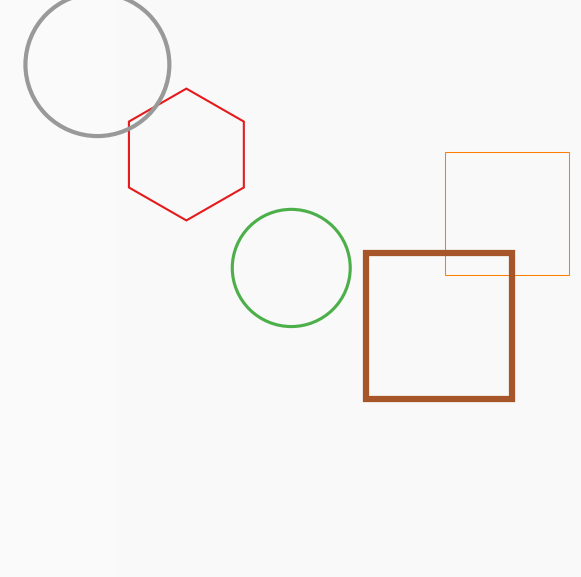[{"shape": "hexagon", "thickness": 1, "radius": 0.57, "center": [0.321, 0.732]}, {"shape": "circle", "thickness": 1.5, "radius": 0.51, "center": [0.501, 0.535]}, {"shape": "square", "thickness": 0.5, "radius": 0.53, "center": [0.872, 0.629]}, {"shape": "square", "thickness": 3, "radius": 0.63, "center": [0.755, 0.434]}, {"shape": "circle", "thickness": 2, "radius": 0.62, "center": [0.168, 0.887]}]